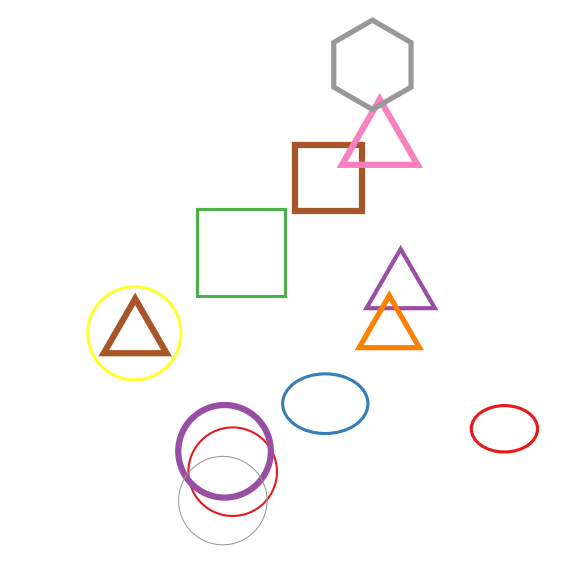[{"shape": "circle", "thickness": 1, "radius": 0.38, "center": [0.403, 0.182]}, {"shape": "oval", "thickness": 1.5, "radius": 0.29, "center": [0.873, 0.257]}, {"shape": "oval", "thickness": 1.5, "radius": 0.37, "center": [0.563, 0.3]}, {"shape": "square", "thickness": 1.5, "radius": 0.38, "center": [0.417, 0.562]}, {"shape": "circle", "thickness": 3, "radius": 0.4, "center": [0.389, 0.218]}, {"shape": "triangle", "thickness": 2, "radius": 0.34, "center": [0.694, 0.5]}, {"shape": "triangle", "thickness": 2.5, "radius": 0.3, "center": [0.674, 0.427]}, {"shape": "circle", "thickness": 1.5, "radius": 0.4, "center": [0.233, 0.422]}, {"shape": "square", "thickness": 3, "radius": 0.29, "center": [0.569, 0.691]}, {"shape": "triangle", "thickness": 3, "radius": 0.31, "center": [0.234, 0.419]}, {"shape": "triangle", "thickness": 3, "radius": 0.38, "center": [0.658, 0.752]}, {"shape": "hexagon", "thickness": 2.5, "radius": 0.39, "center": [0.645, 0.887]}, {"shape": "circle", "thickness": 0.5, "radius": 0.38, "center": [0.386, 0.132]}]